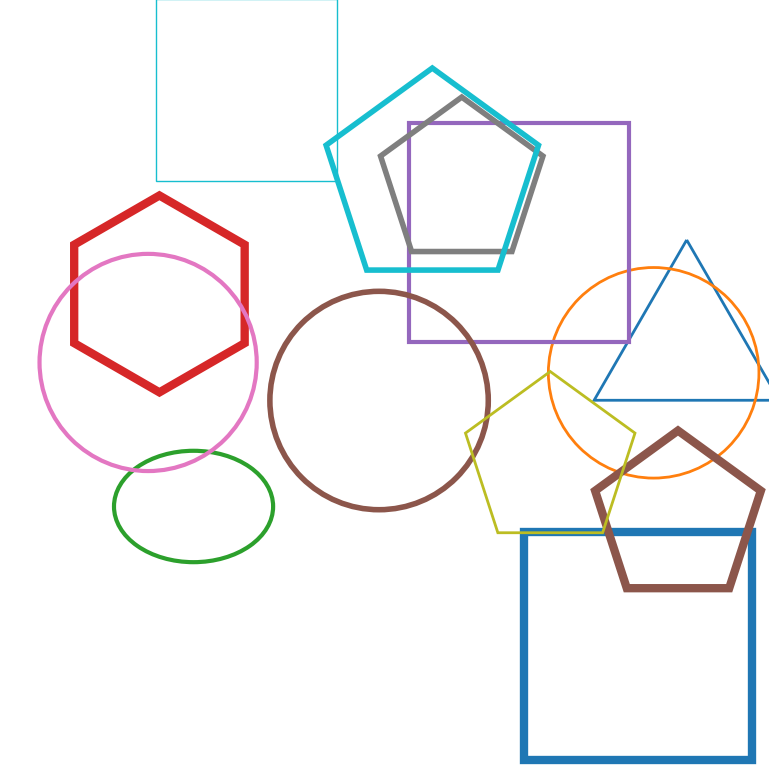[{"shape": "triangle", "thickness": 1, "radius": 0.69, "center": [0.892, 0.55]}, {"shape": "square", "thickness": 3, "radius": 0.74, "center": [0.829, 0.161]}, {"shape": "circle", "thickness": 1, "radius": 0.68, "center": [0.849, 0.516]}, {"shape": "oval", "thickness": 1.5, "radius": 0.52, "center": [0.251, 0.342]}, {"shape": "hexagon", "thickness": 3, "radius": 0.64, "center": [0.207, 0.618]}, {"shape": "square", "thickness": 1.5, "radius": 0.71, "center": [0.674, 0.698]}, {"shape": "circle", "thickness": 2, "radius": 0.71, "center": [0.492, 0.48]}, {"shape": "pentagon", "thickness": 3, "radius": 0.57, "center": [0.881, 0.328]}, {"shape": "circle", "thickness": 1.5, "radius": 0.71, "center": [0.192, 0.529]}, {"shape": "pentagon", "thickness": 2, "radius": 0.55, "center": [0.6, 0.763]}, {"shape": "pentagon", "thickness": 1, "radius": 0.58, "center": [0.715, 0.402]}, {"shape": "pentagon", "thickness": 2, "radius": 0.73, "center": [0.561, 0.767]}, {"shape": "square", "thickness": 0.5, "radius": 0.59, "center": [0.32, 0.883]}]